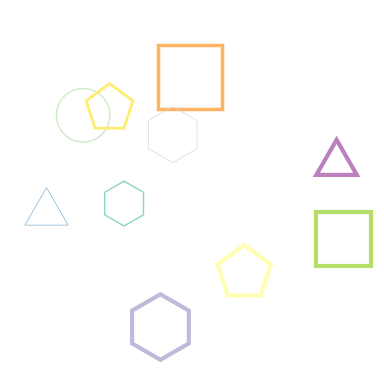[{"shape": "hexagon", "thickness": 1, "radius": 0.29, "center": [0.322, 0.471]}, {"shape": "pentagon", "thickness": 3, "radius": 0.36, "center": [0.634, 0.291]}, {"shape": "hexagon", "thickness": 3, "radius": 0.43, "center": [0.417, 0.151]}, {"shape": "triangle", "thickness": 0.5, "radius": 0.32, "center": [0.121, 0.448]}, {"shape": "square", "thickness": 2.5, "radius": 0.42, "center": [0.493, 0.799]}, {"shape": "square", "thickness": 3, "radius": 0.35, "center": [0.892, 0.379]}, {"shape": "hexagon", "thickness": 0.5, "radius": 0.36, "center": [0.449, 0.65]}, {"shape": "triangle", "thickness": 3, "radius": 0.3, "center": [0.874, 0.576]}, {"shape": "circle", "thickness": 1, "radius": 0.35, "center": [0.216, 0.701]}, {"shape": "pentagon", "thickness": 2, "radius": 0.32, "center": [0.284, 0.719]}]